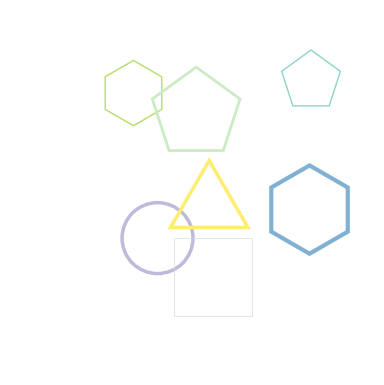[{"shape": "pentagon", "thickness": 1, "radius": 0.4, "center": [0.808, 0.79]}, {"shape": "circle", "thickness": 2.5, "radius": 0.46, "center": [0.409, 0.382]}, {"shape": "hexagon", "thickness": 3, "radius": 0.57, "center": [0.804, 0.456]}, {"shape": "hexagon", "thickness": 1, "radius": 0.42, "center": [0.347, 0.758]}, {"shape": "square", "thickness": 0.5, "radius": 0.51, "center": [0.553, 0.28]}, {"shape": "pentagon", "thickness": 2, "radius": 0.6, "center": [0.51, 0.706]}, {"shape": "triangle", "thickness": 2.5, "radius": 0.58, "center": [0.543, 0.467]}]